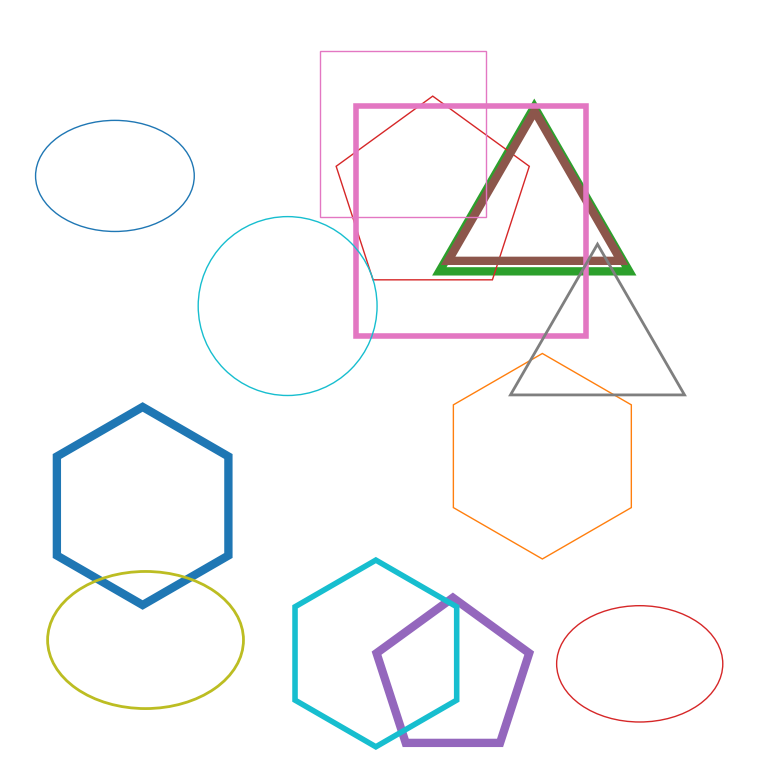[{"shape": "hexagon", "thickness": 3, "radius": 0.64, "center": [0.185, 0.343]}, {"shape": "oval", "thickness": 0.5, "radius": 0.52, "center": [0.149, 0.772]}, {"shape": "hexagon", "thickness": 0.5, "radius": 0.67, "center": [0.704, 0.407]}, {"shape": "triangle", "thickness": 3, "radius": 0.71, "center": [0.694, 0.719]}, {"shape": "pentagon", "thickness": 0.5, "radius": 0.66, "center": [0.562, 0.743]}, {"shape": "oval", "thickness": 0.5, "radius": 0.54, "center": [0.831, 0.138]}, {"shape": "pentagon", "thickness": 3, "radius": 0.52, "center": [0.588, 0.12]}, {"shape": "triangle", "thickness": 3, "radius": 0.65, "center": [0.694, 0.726]}, {"shape": "square", "thickness": 2, "radius": 0.75, "center": [0.612, 0.713]}, {"shape": "square", "thickness": 0.5, "radius": 0.54, "center": [0.523, 0.826]}, {"shape": "triangle", "thickness": 1, "radius": 0.65, "center": [0.776, 0.552]}, {"shape": "oval", "thickness": 1, "radius": 0.64, "center": [0.189, 0.169]}, {"shape": "circle", "thickness": 0.5, "radius": 0.58, "center": [0.374, 0.603]}, {"shape": "hexagon", "thickness": 2, "radius": 0.61, "center": [0.488, 0.151]}]